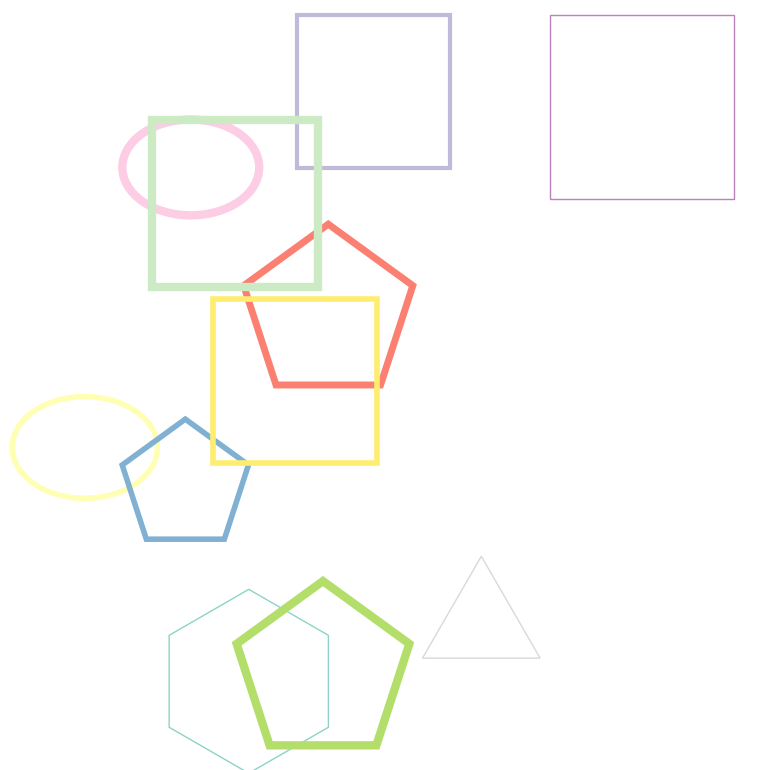[{"shape": "hexagon", "thickness": 0.5, "radius": 0.6, "center": [0.323, 0.115]}, {"shape": "oval", "thickness": 2, "radius": 0.47, "center": [0.11, 0.419]}, {"shape": "square", "thickness": 1.5, "radius": 0.5, "center": [0.485, 0.881]}, {"shape": "pentagon", "thickness": 2.5, "radius": 0.58, "center": [0.426, 0.593]}, {"shape": "pentagon", "thickness": 2, "radius": 0.43, "center": [0.241, 0.369]}, {"shape": "pentagon", "thickness": 3, "radius": 0.59, "center": [0.419, 0.127]}, {"shape": "oval", "thickness": 3, "radius": 0.44, "center": [0.248, 0.783]}, {"shape": "triangle", "thickness": 0.5, "radius": 0.44, "center": [0.625, 0.189]}, {"shape": "square", "thickness": 0.5, "radius": 0.6, "center": [0.834, 0.861]}, {"shape": "square", "thickness": 3, "radius": 0.54, "center": [0.305, 0.735]}, {"shape": "square", "thickness": 2, "radius": 0.53, "center": [0.383, 0.506]}]